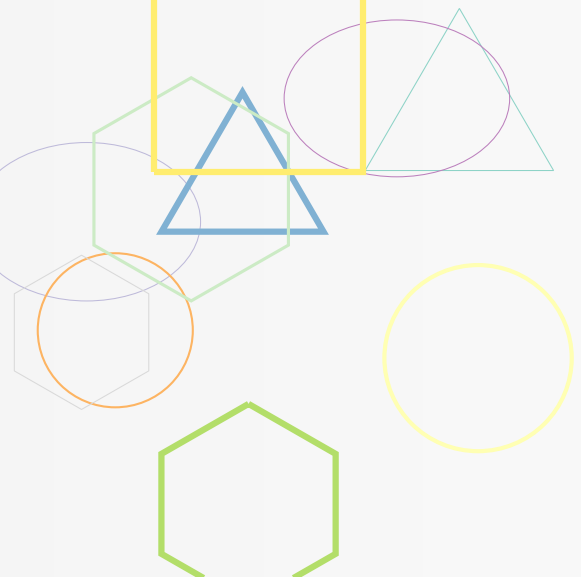[{"shape": "triangle", "thickness": 0.5, "radius": 0.94, "center": [0.79, 0.797]}, {"shape": "circle", "thickness": 2, "radius": 0.81, "center": [0.822, 0.379]}, {"shape": "oval", "thickness": 0.5, "radius": 0.98, "center": [0.149, 0.615]}, {"shape": "triangle", "thickness": 3, "radius": 0.8, "center": [0.417, 0.678]}, {"shape": "circle", "thickness": 1, "radius": 0.67, "center": [0.198, 0.427]}, {"shape": "hexagon", "thickness": 3, "radius": 0.87, "center": [0.428, 0.127]}, {"shape": "hexagon", "thickness": 0.5, "radius": 0.67, "center": [0.14, 0.424]}, {"shape": "oval", "thickness": 0.5, "radius": 0.97, "center": [0.683, 0.829]}, {"shape": "hexagon", "thickness": 1.5, "radius": 0.97, "center": [0.329, 0.671]}, {"shape": "square", "thickness": 3, "radius": 0.9, "center": [0.445, 0.882]}]